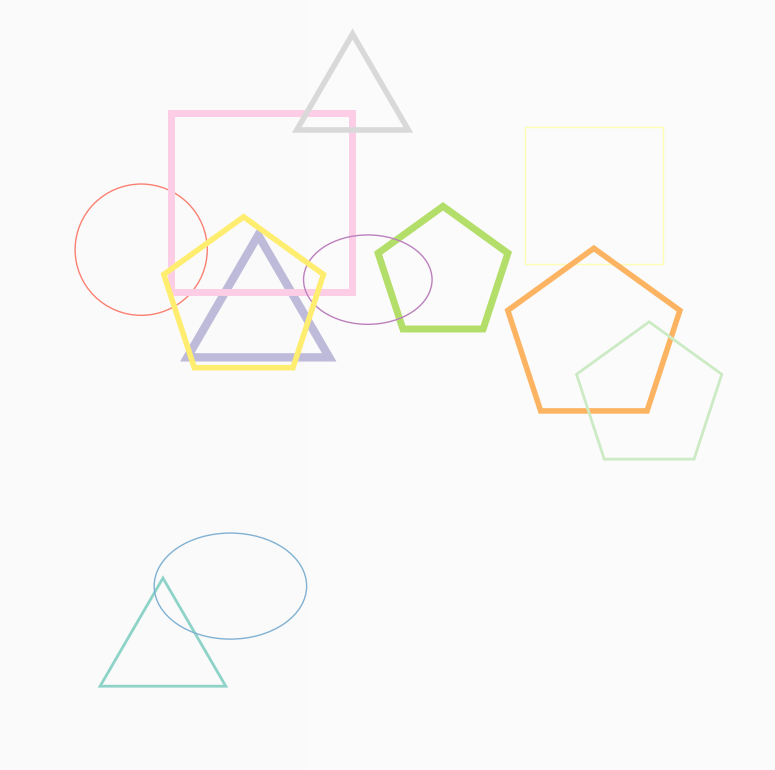[{"shape": "triangle", "thickness": 1, "radius": 0.47, "center": [0.21, 0.156]}, {"shape": "square", "thickness": 0.5, "radius": 0.45, "center": [0.767, 0.746]}, {"shape": "triangle", "thickness": 3, "radius": 0.53, "center": [0.333, 0.589]}, {"shape": "circle", "thickness": 0.5, "radius": 0.43, "center": [0.182, 0.676]}, {"shape": "oval", "thickness": 0.5, "radius": 0.49, "center": [0.297, 0.239]}, {"shape": "pentagon", "thickness": 2, "radius": 0.58, "center": [0.766, 0.561]}, {"shape": "pentagon", "thickness": 2.5, "radius": 0.44, "center": [0.572, 0.644]}, {"shape": "square", "thickness": 2.5, "radius": 0.58, "center": [0.338, 0.737]}, {"shape": "triangle", "thickness": 2, "radius": 0.42, "center": [0.455, 0.873]}, {"shape": "oval", "thickness": 0.5, "radius": 0.41, "center": [0.475, 0.637]}, {"shape": "pentagon", "thickness": 1, "radius": 0.49, "center": [0.838, 0.483]}, {"shape": "pentagon", "thickness": 2, "radius": 0.54, "center": [0.314, 0.61]}]